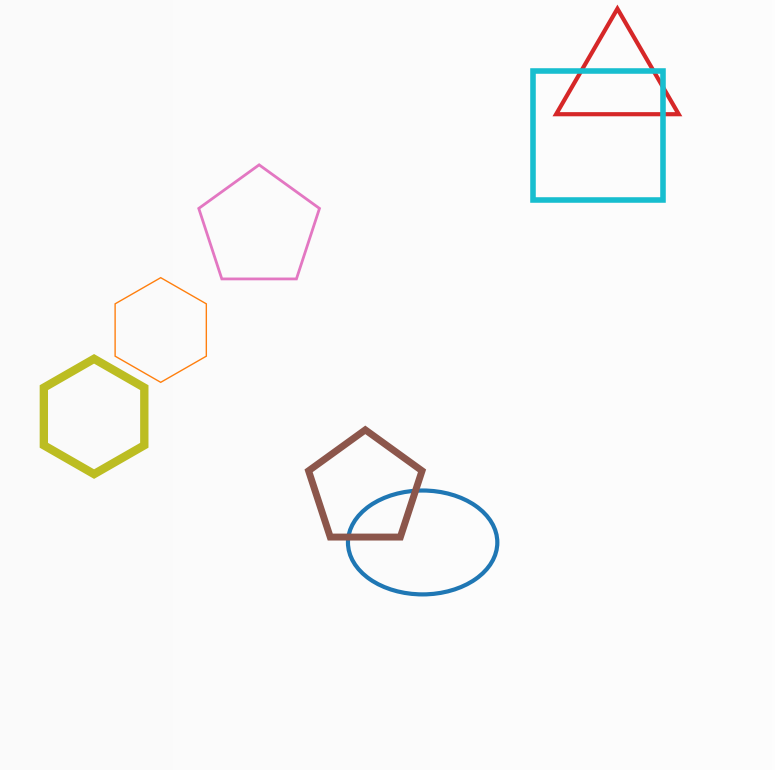[{"shape": "oval", "thickness": 1.5, "radius": 0.48, "center": [0.545, 0.296]}, {"shape": "hexagon", "thickness": 0.5, "radius": 0.34, "center": [0.207, 0.571]}, {"shape": "triangle", "thickness": 1.5, "radius": 0.46, "center": [0.797, 0.897]}, {"shape": "pentagon", "thickness": 2.5, "radius": 0.38, "center": [0.471, 0.365]}, {"shape": "pentagon", "thickness": 1, "radius": 0.41, "center": [0.334, 0.704]}, {"shape": "hexagon", "thickness": 3, "radius": 0.37, "center": [0.121, 0.459]}, {"shape": "square", "thickness": 2, "radius": 0.42, "center": [0.772, 0.824]}]